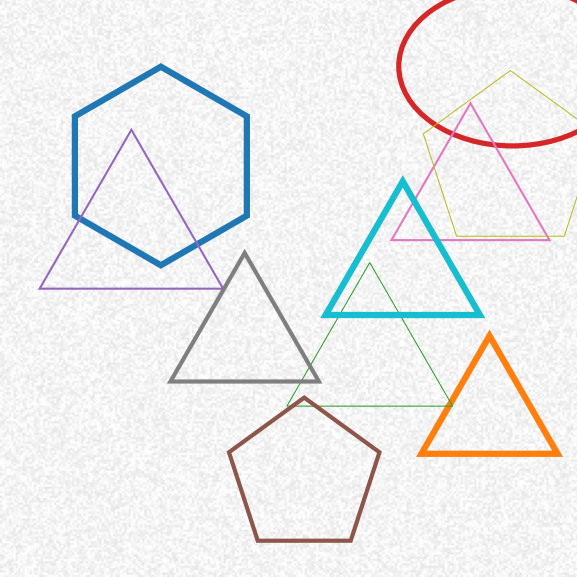[{"shape": "hexagon", "thickness": 3, "radius": 0.86, "center": [0.279, 0.712]}, {"shape": "triangle", "thickness": 3, "radius": 0.68, "center": [0.848, 0.281]}, {"shape": "triangle", "thickness": 0.5, "radius": 0.83, "center": [0.64, 0.379]}, {"shape": "oval", "thickness": 2.5, "radius": 0.98, "center": [0.887, 0.884]}, {"shape": "triangle", "thickness": 1, "radius": 0.92, "center": [0.228, 0.591]}, {"shape": "pentagon", "thickness": 2, "radius": 0.68, "center": [0.527, 0.174]}, {"shape": "triangle", "thickness": 1, "radius": 0.79, "center": [0.815, 0.662]}, {"shape": "triangle", "thickness": 2, "radius": 0.74, "center": [0.424, 0.413]}, {"shape": "pentagon", "thickness": 0.5, "radius": 0.79, "center": [0.884, 0.718]}, {"shape": "triangle", "thickness": 3, "radius": 0.77, "center": [0.697, 0.531]}]